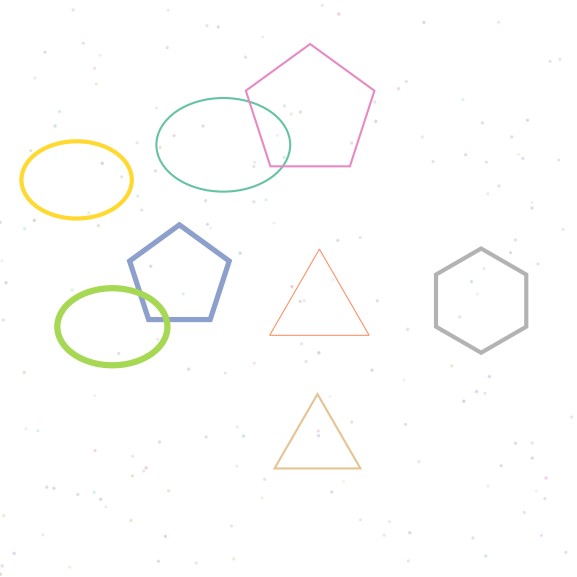[{"shape": "oval", "thickness": 1, "radius": 0.58, "center": [0.387, 0.748]}, {"shape": "triangle", "thickness": 0.5, "radius": 0.5, "center": [0.553, 0.468]}, {"shape": "pentagon", "thickness": 2.5, "radius": 0.45, "center": [0.311, 0.519]}, {"shape": "pentagon", "thickness": 1, "radius": 0.59, "center": [0.537, 0.806]}, {"shape": "oval", "thickness": 3, "radius": 0.48, "center": [0.195, 0.433]}, {"shape": "oval", "thickness": 2, "radius": 0.48, "center": [0.133, 0.688]}, {"shape": "triangle", "thickness": 1, "radius": 0.43, "center": [0.55, 0.231]}, {"shape": "hexagon", "thickness": 2, "radius": 0.45, "center": [0.833, 0.479]}]